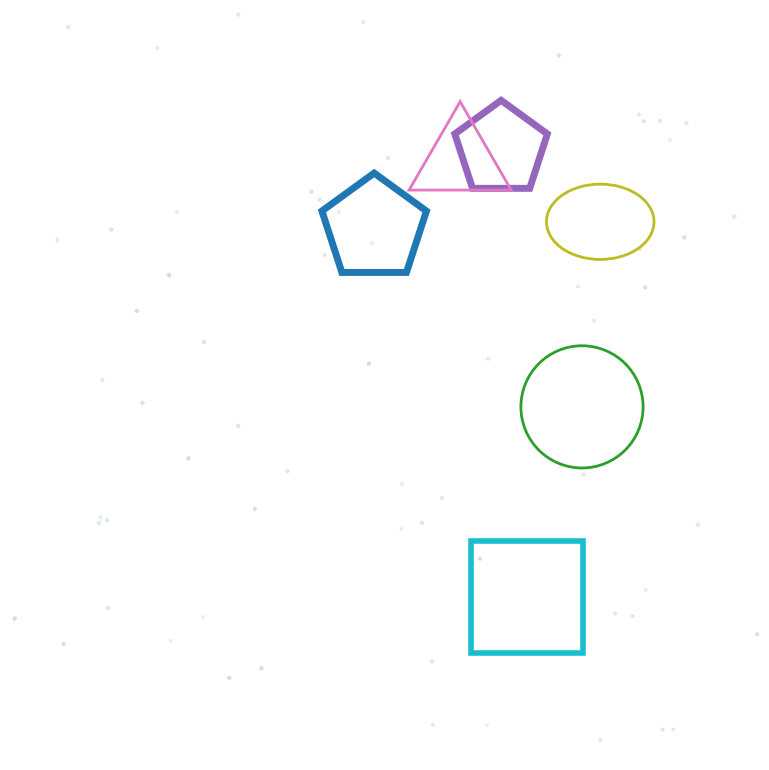[{"shape": "pentagon", "thickness": 2.5, "radius": 0.36, "center": [0.486, 0.704]}, {"shape": "circle", "thickness": 1, "radius": 0.4, "center": [0.756, 0.472]}, {"shape": "pentagon", "thickness": 2.5, "radius": 0.32, "center": [0.651, 0.807]}, {"shape": "triangle", "thickness": 1, "radius": 0.38, "center": [0.598, 0.791]}, {"shape": "oval", "thickness": 1, "radius": 0.35, "center": [0.78, 0.712]}, {"shape": "square", "thickness": 2, "radius": 0.37, "center": [0.684, 0.225]}]